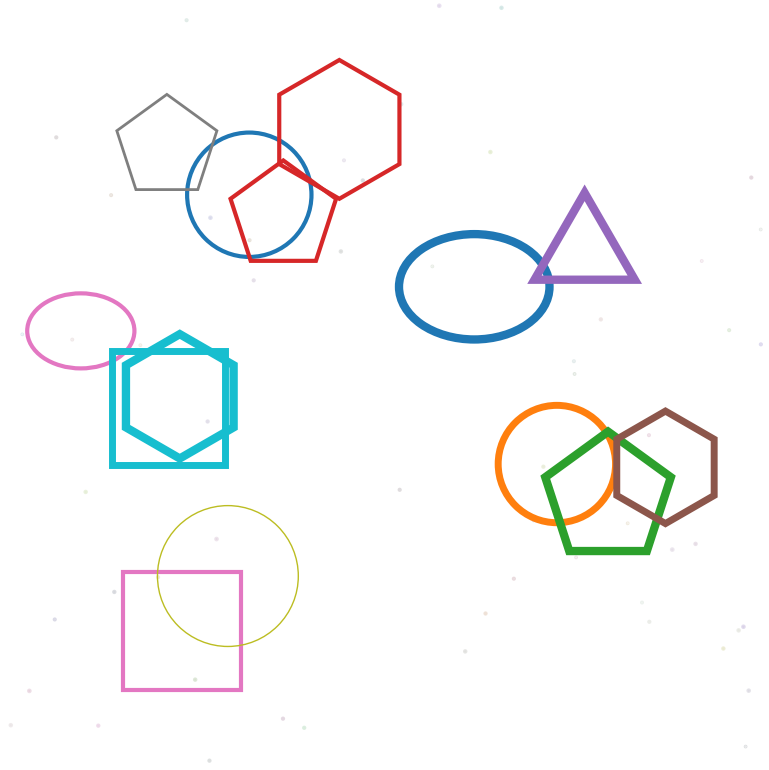[{"shape": "circle", "thickness": 1.5, "radius": 0.4, "center": [0.324, 0.747]}, {"shape": "oval", "thickness": 3, "radius": 0.49, "center": [0.616, 0.628]}, {"shape": "circle", "thickness": 2.5, "radius": 0.38, "center": [0.723, 0.397]}, {"shape": "pentagon", "thickness": 3, "radius": 0.43, "center": [0.79, 0.354]}, {"shape": "pentagon", "thickness": 1.5, "radius": 0.36, "center": [0.368, 0.72]}, {"shape": "hexagon", "thickness": 1.5, "radius": 0.45, "center": [0.441, 0.832]}, {"shape": "triangle", "thickness": 3, "radius": 0.38, "center": [0.759, 0.674]}, {"shape": "hexagon", "thickness": 2.5, "radius": 0.37, "center": [0.864, 0.393]}, {"shape": "oval", "thickness": 1.5, "radius": 0.35, "center": [0.105, 0.57]}, {"shape": "square", "thickness": 1.5, "radius": 0.38, "center": [0.236, 0.18]}, {"shape": "pentagon", "thickness": 1, "radius": 0.34, "center": [0.217, 0.809]}, {"shape": "circle", "thickness": 0.5, "radius": 0.46, "center": [0.296, 0.252]}, {"shape": "hexagon", "thickness": 3, "radius": 0.4, "center": [0.233, 0.485]}, {"shape": "square", "thickness": 2.5, "radius": 0.37, "center": [0.219, 0.47]}]